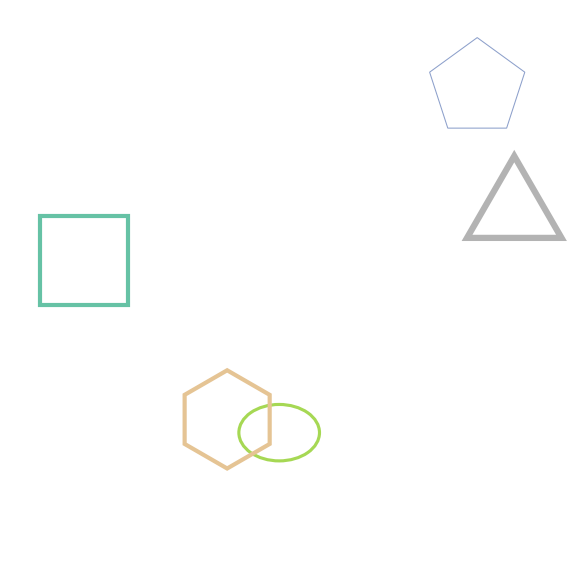[{"shape": "square", "thickness": 2, "radius": 0.38, "center": [0.146, 0.548]}, {"shape": "pentagon", "thickness": 0.5, "radius": 0.43, "center": [0.826, 0.847]}, {"shape": "oval", "thickness": 1.5, "radius": 0.35, "center": [0.483, 0.25]}, {"shape": "hexagon", "thickness": 2, "radius": 0.43, "center": [0.393, 0.273]}, {"shape": "triangle", "thickness": 3, "radius": 0.47, "center": [0.89, 0.634]}]